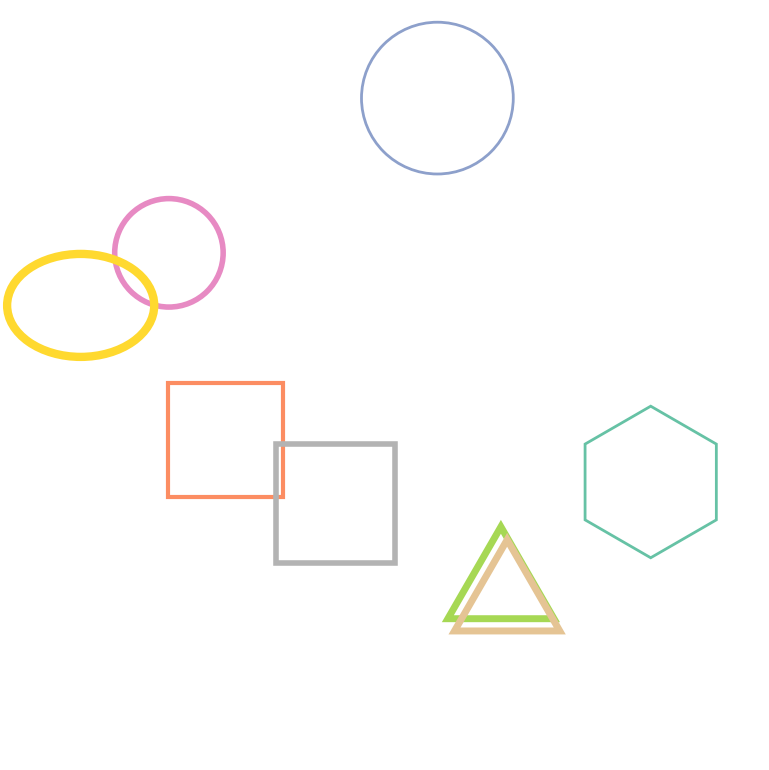[{"shape": "hexagon", "thickness": 1, "radius": 0.49, "center": [0.845, 0.374]}, {"shape": "square", "thickness": 1.5, "radius": 0.37, "center": [0.293, 0.429]}, {"shape": "circle", "thickness": 1, "radius": 0.49, "center": [0.568, 0.873]}, {"shape": "circle", "thickness": 2, "radius": 0.35, "center": [0.219, 0.672]}, {"shape": "triangle", "thickness": 2.5, "radius": 0.4, "center": [0.651, 0.236]}, {"shape": "oval", "thickness": 3, "radius": 0.48, "center": [0.105, 0.603]}, {"shape": "triangle", "thickness": 2.5, "radius": 0.39, "center": [0.659, 0.22]}, {"shape": "square", "thickness": 2, "radius": 0.39, "center": [0.435, 0.346]}]